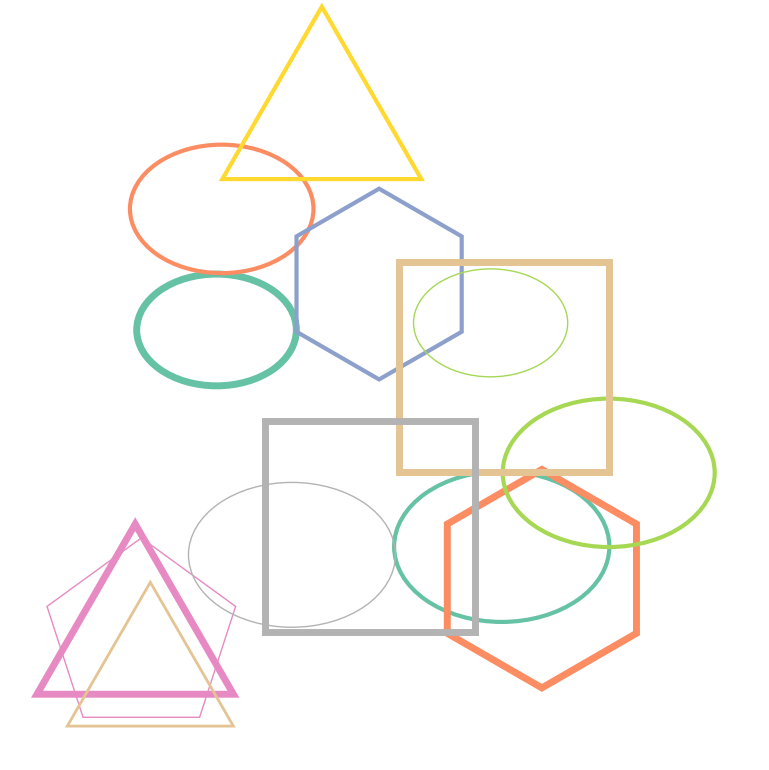[{"shape": "oval", "thickness": 2.5, "radius": 0.52, "center": [0.281, 0.571]}, {"shape": "oval", "thickness": 1.5, "radius": 0.7, "center": [0.652, 0.29]}, {"shape": "oval", "thickness": 1.5, "radius": 0.6, "center": [0.288, 0.729]}, {"shape": "hexagon", "thickness": 2.5, "radius": 0.71, "center": [0.704, 0.248]}, {"shape": "hexagon", "thickness": 1.5, "radius": 0.62, "center": [0.492, 0.631]}, {"shape": "triangle", "thickness": 2.5, "radius": 0.74, "center": [0.176, 0.172]}, {"shape": "pentagon", "thickness": 0.5, "radius": 0.64, "center": [0.184, 0.173]}, {"shape": "oval", "thickness": 1.5, "radius": 0.69, "center": [0.791, 0.386]}, {"shape": "oval", "thickness": 0.5, "radius": 0.5, "center": [0.637, 0.581]}, {"shape": "triangle", "thickness": 1.5, "radius": 0.75, "center": [0.418, 0.842]}, {"shape": "square", "thickness": 2.5, "radius": 0.68, "center": [0.654, 0.524]}, {"shape": "triangle", "thickness": 1, "radius": 0.62, "center": [0.195, 0.119]}, {"shape": "square", "thickness": 2.5, "radius": 0.68, "center": [0.481, 0.316]}, {"shape": "oval", "thickness": 0.5, "radius": 0.67, "center": [0.379, 0.279]}]